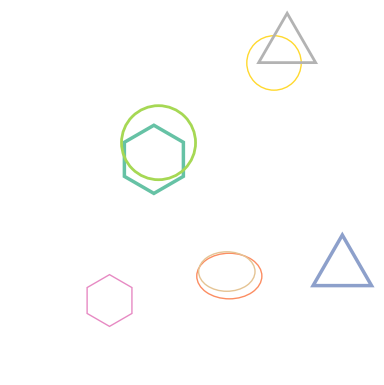[{"shape": "hexagon", "thickness": 2.5, "radius": 0.44, "center": [0.4, 0.586]}, {"shape": "oval", "thickness": 1, "radius": 0.42, "center": [0.596, 0.283]}, {"shape": "triangle", "thickness": 2.5, "radius": 0.44, "center": [0.889, 0.302]}, {"shape": "hexagon", "thickness": 1, "radius": 0.34, "center": [0.284, 0.219]}, {"shape": "circle", "thickness": 2, "radius": 0.48, "center": [0.412, 0.629]}, {"shape": "circle", "thickness": 1, "radius": 0.35, "center": [0.712, 0.836]}, {"shape": "oval", "thickness": 1, "radius": 0.37, "center": [0.589, 0.295]}, {"shape": "triangle", "thickness": 2, "radius": 0.43, "center": [0.746, 0.88]}]